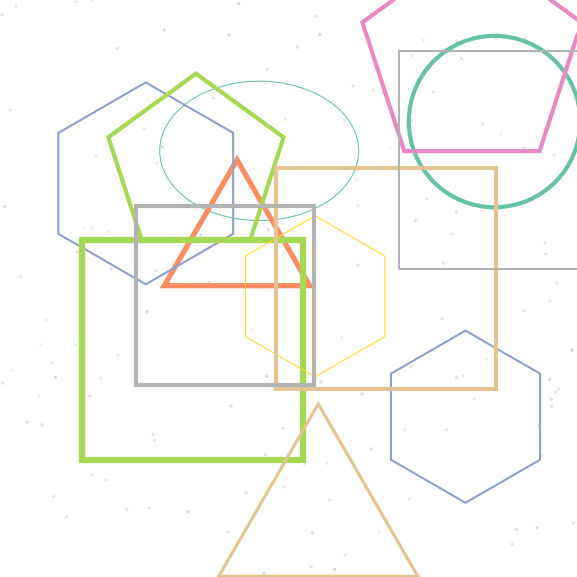[{"shape": "circle", "thickness": 2, "radius": 0.74, "center": [0.856, 0.789]}, {"shape": "oval", "thickness": 0.5, "radius": 0.86, "center": [0.449, 0.738]}, {"shape": "triangle", "thickness": 2.5, "radius": 0.73, "center": [0.41, 0.577]}, {"shape": "hexagon", "thickness": 1, "radius": 0.87, "center": [0.252, 0.682]}, {"shape": "hexagon", "thickness": 1, "radius": 0.75, "center": [0.806, 0.278]}, {"shape": "pentagon", "thickness": 2, "radius": 1.0, "center": [0.817, 0.899]}, {"shape": "pentagon", "thickness": 2, "radius": 0.8, "center": [0.339, 0.712]}, {"shape": "square", "thickness": 3, "radius": 0.95, "center": [0.334, 0.393]}, {"shape": "hexagon", "thickness": 0.5, "radius": 0.7, "center": [0.546, 0.486]}, {"shape": "square", "thickness": 2, "radius": 0.96, "center": [0.668, 0.517]}, {"shape": "triangle", "thickness": 1.5, "radius": 0.99, "center": [0.551, 0.101]}, {"shape": "square", "thickness": 2, "radius": 0.77, "center": [0.39, 0.487]}, {"shape": "square", "thickness": 1, "radius": 0.94, "center": [0.879, 0.722]}]